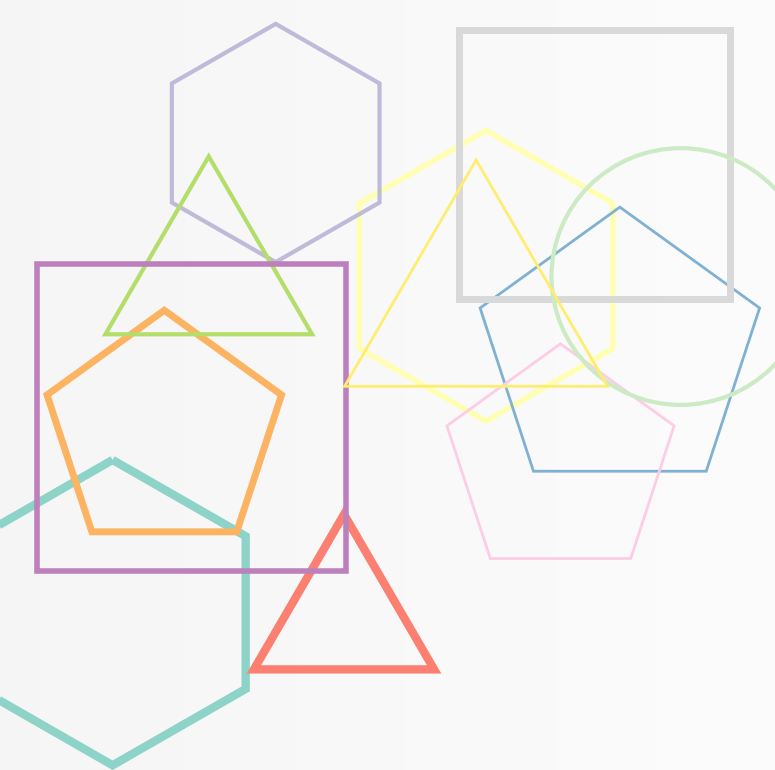[{"shape": "hexagon", "thickness": 3, "radius": 0.99, "center": [0.145, 0.204]}, {"shape": "hexagon", "thickness": 2, "radius": 0.94, "center": [0.627, 0.642]}, {"shape": "hexagon", "thickness": 1.5, "radius": 0.77, "center": [0.356, 0.814]}, {"shape": "triangle", "thickness": 3, "radius": 0.67, "center": [0.444, 0.198]}, {"shape": "pentagon", "thickness": 1, "radius": 0.95, "center": [0.8, 0.541]}, {"shape": "pentagon", "thickness": 2.5, "radius": 0.8, "center": [0.212, 0.438]}, {"shape": "triangle", "thickness": 1.5, "radius": 0.77, "center": [0.269, 0.643]}, {"shape": "pentagon", "thickness": 1, "radius": 0.77, "center": [0.723, 0.399]}, {"shape": "square", "thickness": 2.5, "radius": 0.87, "center": [0.767, 0.786]}, {"shape": "square", "thickness": 2, "radius": 1.0, "center": [0.247, 0.457]}, {"shape": "circle", "thickness": 1.5, "radius": 0.83, "center": [0.878, 0.641]}, {"shape": "triangle", "thickness": 1, "radius": 0.98, "center": [0.614, 0.596]}]